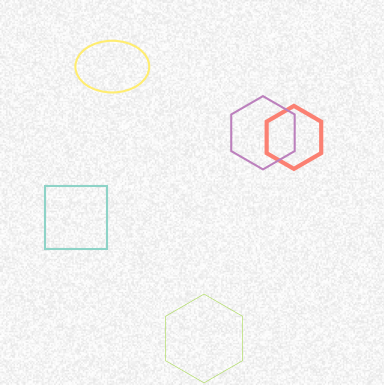[{"shape": "square", "thickness": 1.5, "radius": 0.41, "center": [0.198, 0.435]}, {"shape": "hexagon", "thickness": 3, "radius": 0.41, "center": [0.763, 0.643]}, {"shape": "hexagon", "thickness": 0.5, "radius": 0.58, "center": [0.53, 0.121]}, {"shape": "hexagon", "thickness": 1.5, "radius": 0.48, "center": [0.683, 0.655]}, {"shape": "oval", "thickness": 1.5, "radius": 0.48, "center": [0.292, 0.827]}]